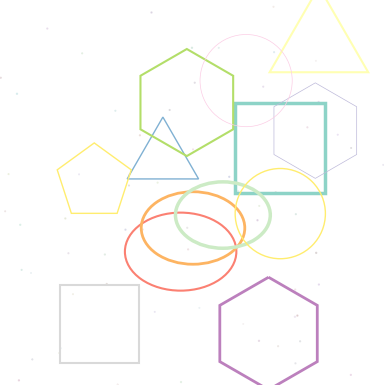[{"shape": "square", "thickness": 2.5, "radius": 0.58, "center": [0.728, 0.615]}, {"shape": "triangle", "thickness": 1.5, "radius": 0.74, "center": [0.828, 0.886]}, {"shape": "hexagon", "thickness": 0.5, "radius": 0.62, "center": [0.819, 0.661]}, {"shape": "oval", "thickness": 1.5, "radius": 0.72, "center": [0.469, 0.346]}, {"shape": "triangle", "thickness": 1, "radius": 0.54, "center": [0.423, 0.589]}, {"shape": "oval", "thickness": 2, "radius": 0.67, "center": [0.501, 0.408]}, {"shape": "hexagon", "thickness": 1.5, "radius": 0.7, "center": [0.485, 0.734]}, {"shape": "circle", "thickness": 0.5, "radius": 0.6, "center": [0.639, 0.791]}, {"shape": "square", "thickness": 1.5, "radius": 0.51, "center": [0.259, 0.158]}, {"shape": "hexagon", "thickness": 2, "radius": 0.73, "center": [0.698, 0.134]}, {"shape": "oval", "thickness": 2.5, "radius": 0.62, "center": [0.579, 0.441]}, {"shape": "pentagon", "thickness": 1, "radius": 0.51, "center": [0.245, 0.528]}, {"shape": "circle", "thickness": 1, "radius": 0.59, "center": [0.728, 0.445]}]